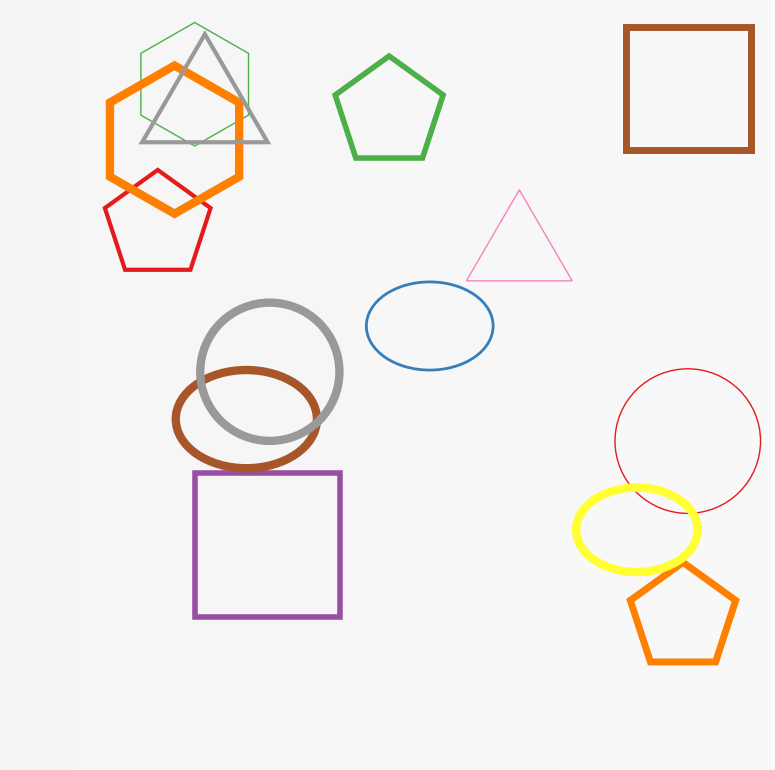[{"shape": "circle", "thickness": 0.5, "radius": 0.47, "center": [0.887, 0.427]}, {"shape": "pentagon", "thickness": 1.5, "radius": 0.36, "center": [0.204, 0.708]}, {"shape": "oval", "thickness": 1, "radius": 0.41, "center": [0.555, 0.577]}, {"shape": "hexagon", "thickness": 0.5, "radius": 0.4, "center": [0.251, 0.891]}, {"shape": "pentagon", "thickness": 2, "radius": 0.37, "center": [0.502, 0.854]}, {"shape": "square", "thickness": 2, "radius": 0.47, "center": [0.346, 0.292]}, {"shape": "pentagon", "thickness": 2.5, "radius": 0.36, "center": [0.881, 0.198]}, {"shape": "hexagon", "thickness": 3, "radius": 0.48, "center": [0.225, 0.819]}, {"shape": "oval", "thickness": 3, "radius": 0.39, "center": [0.822, 0.312]}, {"shape": "oval", "thickness": 3, "radius": 0.46, "center": [0.318, 0.456]}, {"shape": "square", "thickness": 2.5, "radius": 0.4, "center": [0.888, 0.885]}, {"shape": "triangle", "thickness": 0.5, "radius": 0.39, "center": [0.67, 0.675]}, {"shape": "circle", "thickness": 3, "radius": 0.45, "center": [0.348, 0.517]}, {"shape": "triangle", "thickness": 1.5, "radius": 0.47, "center": [0.264, 0.862]}]